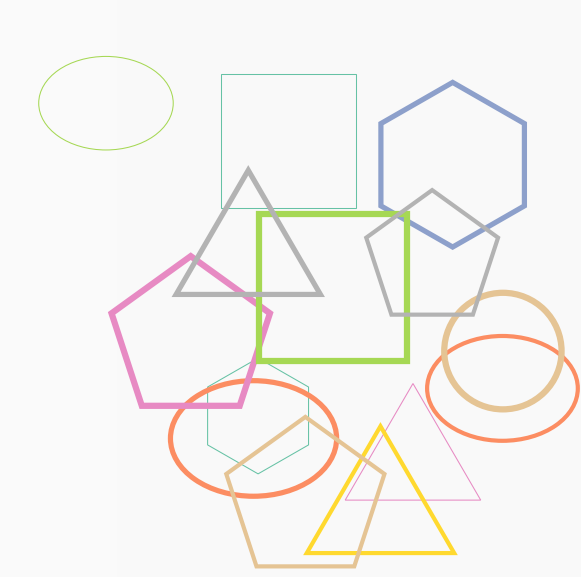[{"shape": "hexagon", "thickness": 0.5, "radius": 0.5, "center": [0.444, 0.279]}, {"shape": "square", "thickness": 0.5, "radius": 0.58, "center": [0.497, 0.755]}, {"shape": "oval", "thickness": 2.5, "radius": 0.71, "center": [0.436, 0.24]}, {"shape": "oval", "thickness": 2, "radius": 0.65, "center": [0.864, 0.327]}, {"shape": "hexagon", "thickness": 2.5, "radius": 0.71, "center": [0.779, 0.714]}, {"shape": "pentagon", "thickness": 3, "radius": 0.72, "center": [0.328, 0.412]}, {"shape": "triangle", "thickness": 0.5, "radius": 0.67, "center": [0.71, 0.2]}, {"shape": "square", "thickness": 3, "radius": 0.64, "center": [0.573, 0.502]}, {"shape": "oval", "thickness": 0.5, "radius": 0.58, "center": [0.182, 0.82]}, {"shape": "triangle", "thickness": 2, "radius": 0.73, "center": [0.655, 0.115]}, {"shape": "circle", "thickness": 3, "radius": 0.5, "center": [0.865, 0.391]}, {"shape": "pentagon", "thickness": 2, "radius": 0.72, "center": [0.525, 0.134]}, {"shape": "triangle", "thickness": 2.5, "radius": 0.72, "center": [0.427, 0.561]}, {"shape": "pentagon", "thickness": 2, "radius": 0.6, "center": [0.743, 0.551]}]